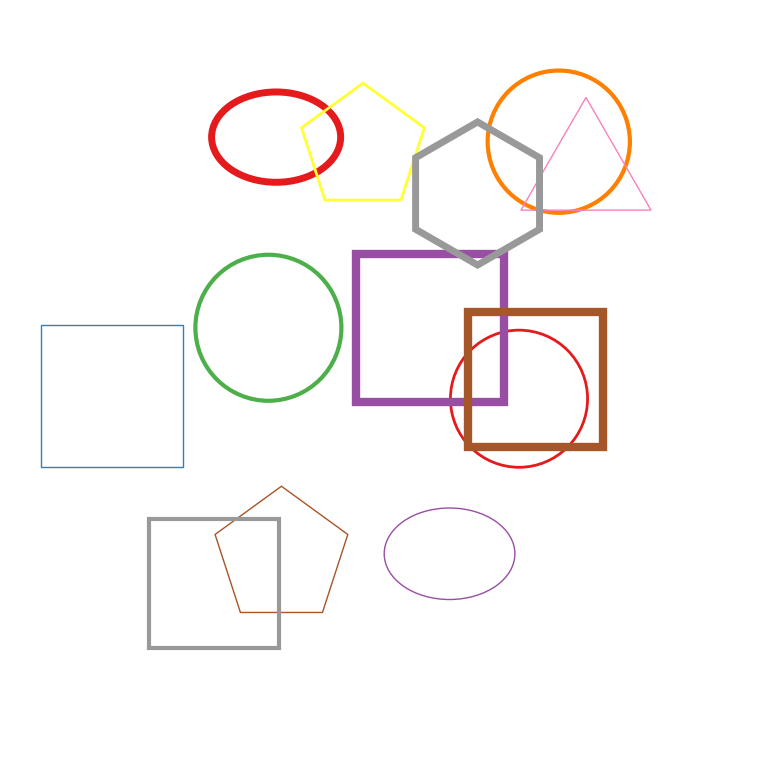[{"shape": "oval", "thickness": 2.5, "radius": 0.42, "center": [0.359, 0.822]}, {"shape": "circle", "thickness": 1, "radius": 0.45, "center": [0.674, 0.482]}, {"shape": "square", "thickness": 0.5, "radius": 0.46, "center": [0.145, 0.486]}, {"shape": "circle", "thickness": 1.5, "radius": 0.47, "center": [0.349, 0.574]}, {"shape": "square", "thickness": 3, "radius": 0.48, "center": [0.559, 0.574]}, {"shape": "oval", "thickness": 0.5, "radius": 0.42, "center": [0.584, 0.281]}, {"shape": "circle", "thickness": 1.5, "radius": 0.46, "center": [0.726, 0.816]}, {"shape": "pentagon", "thickness": 1, "radius": 0.42, "center": [0.471, 0.808]}, {"shape": "pentagon", "thickness": 0.5, "radius": 0.45, "center": [0.366, 0.278]}, {"shape": "square", "thickness": 3, "radius": 0.44, "center": [0.696, 0.507]}, {"shape": "triangle", "thickness": 0.5, "radius": 0.49, "center": [0.761, 0.776]}, {"shape": "square", "thickness": 1.5, "radius": 0.42, "center": [0.278, 0.242]}, {"shape": "hexagon", "thickness": 2.5, "radius": 0.46, "center": [0.62, 0.749]}]